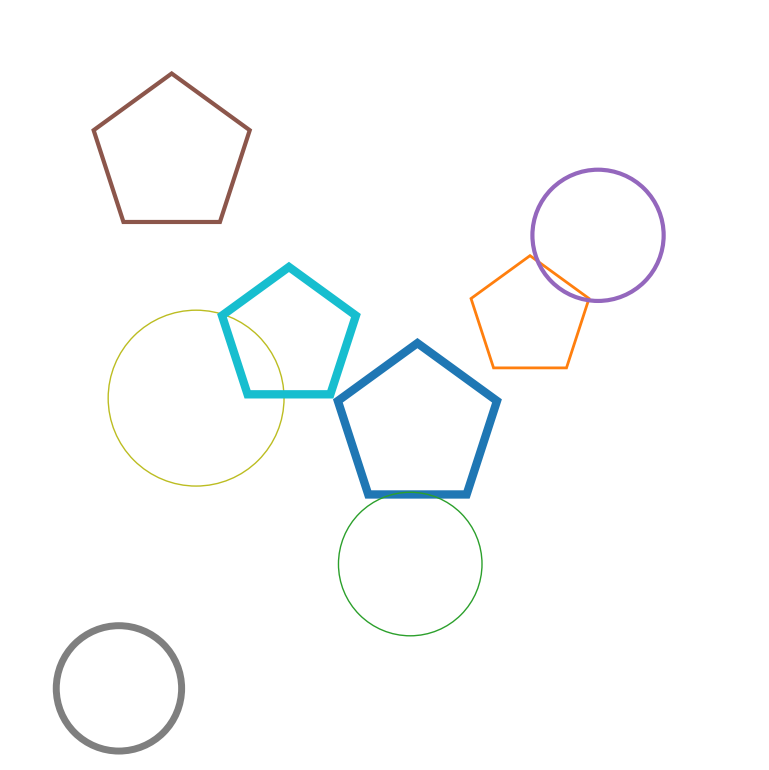[{"shape": "pentagon", "thickness": 3, "radius": 0.54, "center": [0.542, 0.446]}, {"shape": "pentagon", "thickness": 1, "radius": 0.4, "center": [0.688, 0.587]}, {"shape": "circle", "thickness": 0.5, "radius": 0.47, "center": [0.533, 0.267]}, {"shape": "circle", "thickness": 1.5, "radius": 0.43, "center": [0.777, 0.694]}, {"shape": "pentagon", "thickness": 1.5, "radius": 0.53, "center": [0.223, 0.798]}, {"shape": "circle", "thickness": 2.5, "radius": 0.41, "center": [0.154, 0.106]}, {"shape": "circle", "thickness": 0.5, "radius": 0.57, "center": [0.255, 0.483]}, {"shape": "pentagon", "thickness": 3, "radius": 0.46, "center": [0.375, 0.562]}]